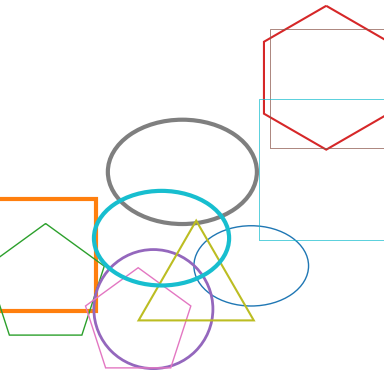[{"shape": "oval", "thickness": 1, "radius": 0.74, "center": [0.653, 0.309]}, {"shape": "square", "thickness": 3, "radius": 0.73, "center": [0.103, 0.337]}, {"shape": "pentagon", "thickness": 1, "radius": 0.8, "center": [0.119, 0.259]}, {"shape": "hexagon", "thickness": 1.5, "radius": 0.93, "center": [0.847, 0.798]}, {"shape": "circle", "thickness": 2, "radius": 0.77, "center": [0.398, 0.197]}, {"shape": "square", "thickness": 0.5, "radius": 0.77, "center": [0.856, 0.77]}, {"shape": "pentagon", "thickness": 1, "radius": 0.72, "center": [0.359, 0.161]}, {"shape": "oval", "thickness": 3, "radius": 0.97, "center": [0.474, 0.554]}, {"shape": "triangle", "thickness": 1.5, "radius": 0.86, "center": [0.51, 0.254]}, {"shape": "square", "thickness": 0.5, "radius": 0.91, "center": [0.856, 0.559]}, {"shape": "oval", "thickness": 3, "radius": 0.88, "center": [0.42, 0.381]}]